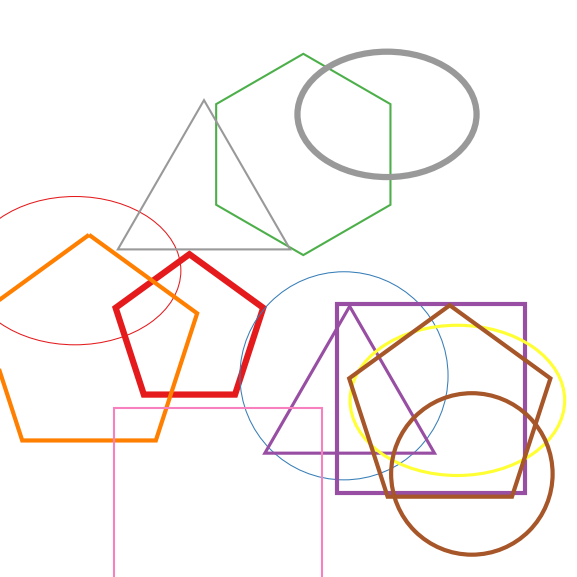[{"shape": "oval", "thickness": 0.5, "radius": 0.92, "center": [0.13, 0.53]}, {"shape": "pentagon", "thickness": 3, "radius": 0.67, "center": [0.328, 0.425]}, {"shape": "circle", "thickness": 0.5, "radius": 0.9, "center": [0.596, 0.348]}, {"shape": "hexagon", "thickness": 1, "radius": 0.87, "center": [0.525, 0.732]}, {"shape": "square", "thickness": 2, "radius": 0.81, "center": [0.746, 0.309]}, {"shape": "triangle", "thickness": 1.5, "radius": 0.85, "center": [0.605, 0.299]}, {"shape": "pentagon", "thickness": 2, "radius": 0.98, "center": [0.154, 0.396]}, {"shape": "oval", "thickness": 1.5, "radius": 0.93, "center": [0.792, 0.306]}, {"shape": "pentagon", "thickness": 2, "radius": 0.92, "center": [0.779, 0.287]}, {"shape": "circle", "thickness": 2, "radius": 0.7, "center": [0.817, 0.178]}, {"shape": "square", "thickness": 1, "radius": 0.9, "center": [0.377, 0.112]}, {"shape": "oval", "thickness": 3, "radius": 0.78, "center": [0.67, 0.801]}, {"shape": "triangle", "thickness": 1, "radius": 0.86, "center": [0.353, 0.653]}]